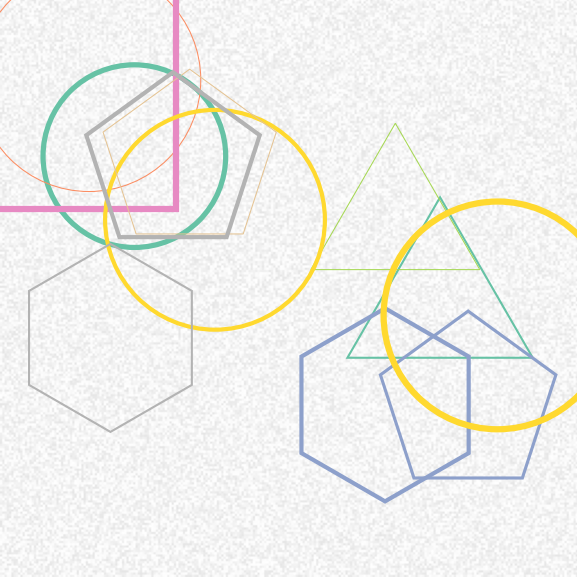[{"shape": "circle", "thickness": 2.5, "radius": 0.79, "center": [0.233, 0.729]}, {"shape": "triangle", "thickness": 1, "radius": 0.93, "center": [0.762, 0.472]}, {"shape": "circle", "thickness": 0.5, "radius": 0.97, "center": [0.154, 0.861]}, {"shape": "pentagon", "thickness": 1.5, "radius": 0.8, "center": [0.811, 0.301]}, {"shape": "hexagon", "thickness": 2, "radius": 0.84, "center": [0.667, 0.298]}, {"shape": "square", "thickness": 3, "radius": 0.91, "center": [0.123, 0.82]}, {"shape": "triangle", "thickness": 0.5, "radius": 0.84, "center": [0.685, 0.617]}, {"shape": "circle", "thickness": 3, "radius": 0.99, "center": [0.861, 0.453]}, {"shape": "circle", "thickness": 2, "radius": 0.95, "center": [0.372, 0.619]}, {"shape": "pentagon", "thickness": 0.5, "radius": 0.79, "center": [0.328, 0.722]}, {"shape": "pentagon", "thickness": 2, "radius": 0.79, "center": [0.3, 0.716]}, {"shape": "hexagon", "thickness": 1, "radius": 0.81, "center": [0.191, 0.414]}]